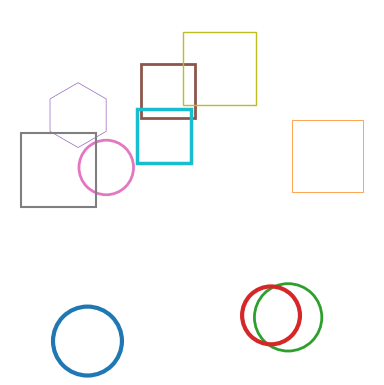[{"shape": "circle", "thickness": 3, "radius": 0.45, "center": [0.227, 0.114]}, {"shape": "square", "thickness": 0.5, "radius": 0.46, "center": [0.851, 0.595]}, {"shape": "circle", "thickness": 2, "radius": 0.44, "center": [0.748, 0.176]}, {"shape": "circle", "thickness": 3, "radius": 0.38, "center": [0.704, 0.181]}, {"shape": "hexagon", "thickness": 0.5, "radius": 0.42, "center": [0.203, 0.701]}, {"shape": "square", "thickness": 2, "radius": 0.35, "center": [0.436, 0.763]}, {"shape": "circle", "thickness": 2, "radius": 0.35, "center": [0.276, 0.565]}, {"shape": "square", "thickness": 1.5, "radius": 0.48, "center": [0.153, 0.558]}, {"shape": "square", "thickness": 1, "radius": 0.47, "center": [0.569, 0.822]}, {"shape": "square", "thickness": 2.5, "radius": 0.35, "center": [0.426, 0.646]}]